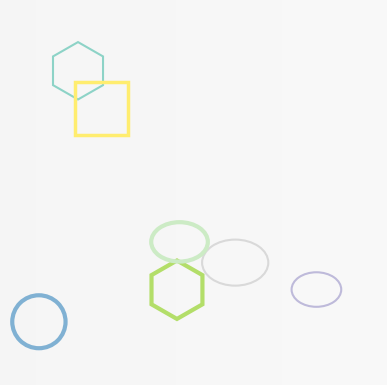[{"shape": "hexagon", "thickness": 1.5, "radius": 0.37, "center": [0.201, 0.816]}, {"shape": "oval", "thickness": 1.5, "radius": 0.32, "center": [0.817, 0.248]}, {"shape": "circle", "thickness": 3, "radius": 0.34, "center": [0.1, 0.164]}, {"shape": "hexagon", "thickness": 3, "radius": 0.38, "center": [0.457, 0.247]}, {"shape": "oval", "thickness": 1.5, "radius": 0.43, "center": [0.607, 0.318]}, {"shape": "oval", "thickness": 3, "radius": 0.37, "center": [0.463, 0.372]}, {"shape": "square", "thickness": 2.5, "radius": 0.34, "center": [0.261, 0.717]}]